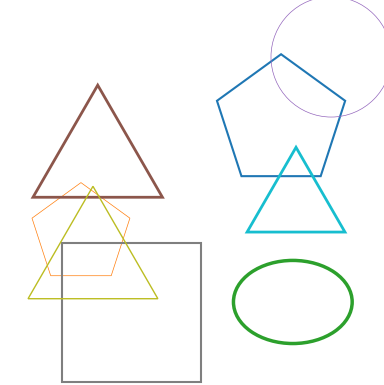[{"shape": "pentagon", "thickness": 1.5, "radius": 0.88, "center": [0.73, 0.684]}, {"shape": "pentagon", "thickness": 0.5, "radius": 0.67, "center": [0.21, 0.392]}, {"shape": "oval", "thickness": 2.5, "radius": 0.77, "center": [0.761, 0.216]}, {"shape": "circle", "thickness": 0.5, "radius": 0.78, "center": [0.86, 0.852]}, {"shape": "triangle", "thickness": 2, "radius": 0.97, "center": [0.254, 0.585]}, {"shape": "square", "thickness": 1.5, "radius": 0.9, "center": [0.341, 0.188]}, {"shape": "triangle", "thickness": 1, "radius": 0.97, "center": [0.241, 0.321]}, {"shape": "triangle", "thickness": 2, "radius": 0.73, "center": [0.769, 0.471]}]